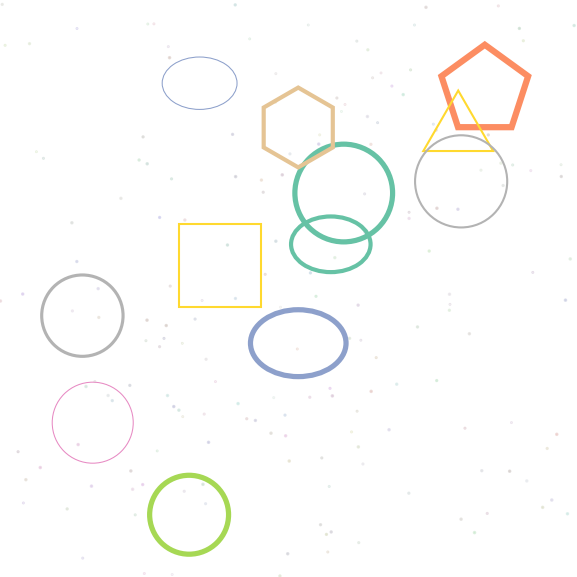[{"shape": "circle", "thickness": 2.5, "radius": 0.42, "center": [0.595, 0.665]}, {"shape": "oval", "thickness": 2, "radius": 0.34, "center": [0.573, 0.576]}, {"shape": "pentagon", "thickness": 3, "radius": 0.39, "center": [0.839, 0.843]}, {"shape": "oval", "thickness": 2.5, "radius": 0.41, "center": [0.516, 0.405]}, {"shape": "oval", "thickness": 0.5, "radius": 0.32, "center": [0.346, 0.855]}, {"shape": "circle", "thickness": 0.5, "radius": 0.35, "center": [0.161, 0.267]}, {"shape": "circle", "thickness": 2.5, "radius": 0.34, "center": [0.327, 0.108]}, {"shape": "triangle", "thickness": 1, "radius": 0.35, "center": [0.793, 0.773]}, {"shape": "square", "thickness": 1, "radius": 0.36, "center": [0.38, 0.539]}, {"shape": "hexagon", "thickness": 2, "radius": 0.35, "center": [0.516, 0.778]}, {"shape": "circle", "thickness": 1.5, "radius": 0.35, "center": [0.143, 0.453]}, {"shape": "circle", "thickness": 1, "radius": 0.4, "center": [0.799, 0.685]}]